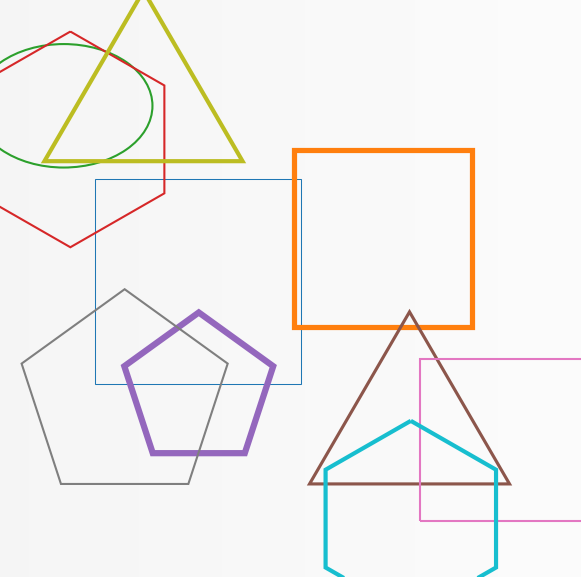[{"shape": "square", "thickness": 0.5, "radius": 0.89, "center": [0.34, 0.512]}, {"shape": "square", "thickness": 2.5, "radius": 0.77, "center": [0.659, 0.587]}, {"shape": "oval", "thickness": 1, "radius": 0.76, "center": [0.11, 0.816]}, {"shape": "hexagon", "thickness": 1, "radius": 0.93, "center": [0.121, 0.758]}, {"shape": "pentagon", "thickness": 3, "radius": 0.67, "center": [0.342, 0.323]}, {"shape": "triangle", "thickness": 1.5, "radius": 0.99, "center": [0.705, 0.26]}, {"shape": "square", "thickness": 1, "radius": 0.7, "center": [0.862, 0.238]}, {"shape": "pentagon", "thickness": 1, "radius": 0.93, "center": [0.214, 0.312]}, {"shape": "triangle", "thickness": 2, "radius": 0.98, "center": [0.247, 0.818]}, {"shape": "hexagon", "thickness": 2, "radius": 0.85, "center": [0.707, 0.101]}]